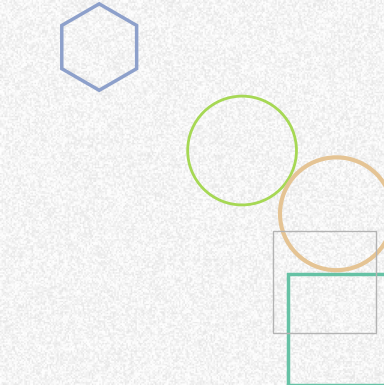[{"shape": "square", "thickness": 2.5, "radius": 0.72, "center": [0.892, 0.145]}, {"shape": "hexagon", "thickness": 2.5, "radius": 0.56, "center": [0.258, 0.878]}, {"shape": "circle", "thickness": 2, "radius": 0.71, "center": [0.629, 0.609]}, {"shape": "circle", "thickness": 3, "radius": 0.73, "center": [0.874, 0.445]}, {"shape": "square", "thickness": 1, "radius": 0.67, "center": [0.843, 0.267]}]